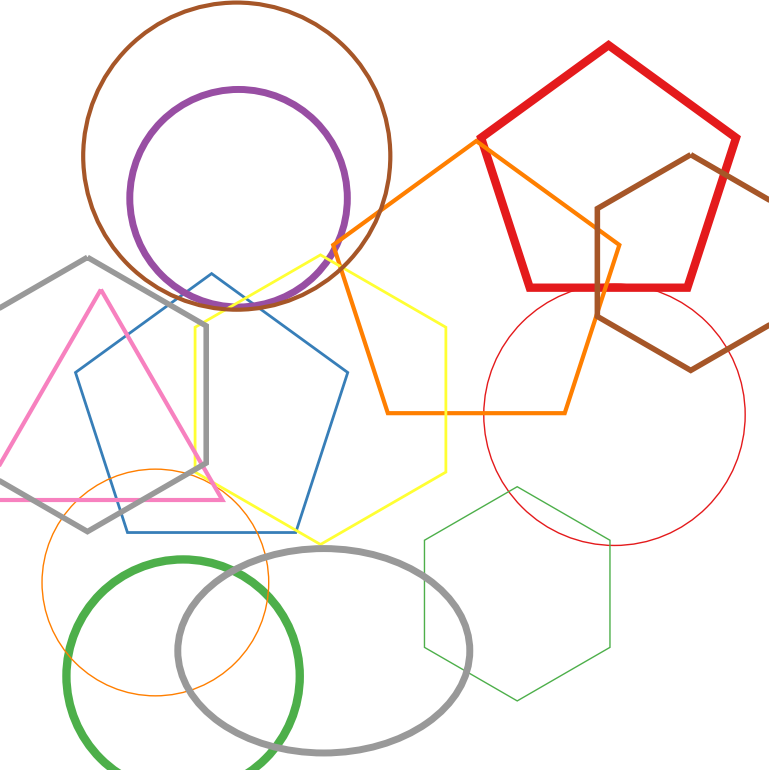[{"shape": "pentagon", "thickness": 3, "radius": 0.87, "center": [0.79, 0.767]}, {"shape": "circle", "thickness": 0.5, "radius": 0.85, "center": [0.798, 0.461]}, {"shape": "pentagon", "thickness": 1, "radius": 0.93, "center": [0.275, 0.459]}, {"shape": "hexagon", "thickness": 0.5, "radius": 0.7, "center": [0.672, 0.229]}, {"shape": "circle", "thickness": 3, "radius": 0.76, "center": [0.238, 0.122]}, {"shape": "circle", "thickness": 2.5, "radius": 0.71, "center": [0.31, 0.743]}, {"shape": "pentagon", "thickness": 1.5, "radius": 0.98, "center": [0.619, 0.621]}, {"shape": "circle", "thickness": 0.5, "radius": 0.74, "center": [0.202, 0.244]}, {"shape": "hexagon", "thickness": 1, "radius": 0.94, "center": [0.416, 0.481]}, {"shape": "circle", "thickness": 1.5, "radius": 1.0, "center": [0.307, 0.797]}, {"shape": "hexagon", "thickness": 2, "radius": 0.7, "center": [0.897, 0.659]}, {"shape": "triangle", "thickness": 1.5, "radius": 0.91, "center": [0.131, 0.442]}, {"shape": "hexagon", "thickness": 2, "radius": 0.89, "center": [0.114, 0.488]}, {"shape": "oval", "thickness": 2.5, "radius": 0.95, "center": [0.421, 0.155]}]